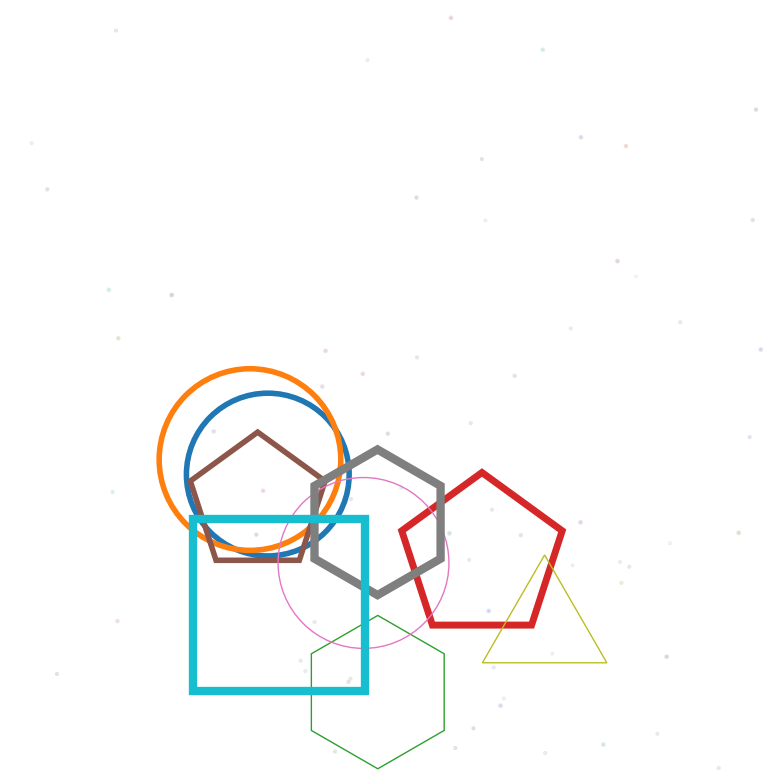[{"shape": "circle", "thickness": 2, "radius": 0.53, "center": [0.348, 0.384]}, {"shape": "circle", "thickness": 2, "radius": 0.59, "center": [0.325, 0.403]}, {"shape": "hexagon", "thickness": 0.5, "radius": 0.5, "center": [0.491, 0.101]}, {"shape": "pentagon", "thickness": 2.5, "radius": 0.55, "center": [0.626, 0.277]}, {"shape": "pentagon", "thickness": 2, "radius": 0.46, "center": [0.335, 0.347]}, {"shape": "circle", "thickness": 0.5, "radius": 0.55, "center": [0.472, 0.269]}, {"shape": "hexagon", "thickness": 3, "radius": 0.47, "center": [0.49, 0.322]}, {"shape": "triangle", "thickness": 0.5, "radius": 0.47, "center": [0.707, 0.186]}, {"shape": "square", "thickness": 3, "radius": 0.56, "center": [0.362, 0.214]}]